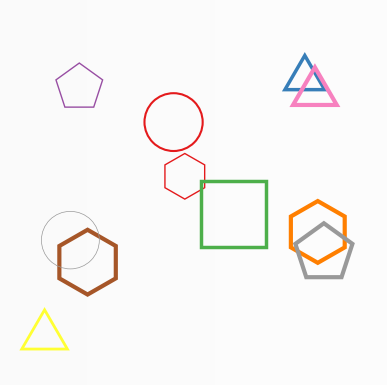[{"shape": "hexagon", "thickness": 1, "radius": 0.3, "center": [0.477, 0.542]}, {"shape": "circle", "thickness": 1.5, "radius": 0.38, "center": [0.448, 0.683]}, {"shape": "triangle", "thickness": 2.5, "radius": 0.3, "center": [0.787, 0.797]}, {"shape": "square", "thickness": 2.5, "radius": 0.42, "center": [0.603, 0.444]}, {"shape": "pentagon", "thickness": 1, "radius": 0.32, "center": [0.205, 0.773]}, {"shape": "hexagon", "thickness": 3, "radius": 0.4, "center": [0.82, 0.398]}, {"shape": "triangle", "thickness": 2, "radius": 0.34, "center": [0.115, 0.127]}, {"shape": "hexagon", "thickness": 3, "radius": 0.42, "center": [0.226, 0.319]}, {"shape": "triangle", "thickness": 3, "radius": 0.33, "center": [0.813, 0.76]}, {"shape": "pentagon", "thickness": 3, "radius": 0.39, "center": [0.836, 0.343]}, {"shape": "circle", "thickness": 0.5, "radius": 0.37, "center": [0.182, 0.376]}]